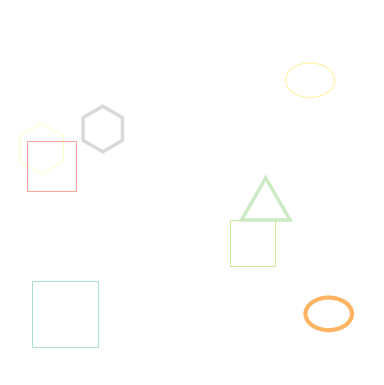[{"shape": "square", "thickness": 0.5, "radius": 0.43, "center": [0.169, 0.184]}, {"shape": "hexagon", "thickness": 0.5, "radius": 0.33, "center": [0.108, 0.614]}, {"shape": "square", "thickness": 0.5, "radius": 0.32, "center": [0.134, 0.569]}, {"shape": "oval", "thickness": 3, "radius": 0.3, "center": [0.854, 0.185]}, {"shape": "square", "thickness": 0.5, "radius": 0.29, "center": [0.656, 0.369]}, {"shape": "hexagon", "thickness": 2.5, "radius": 0.3, "center": [0.267, 0.665]}, {"shape": "triangle", "thickness": 2.5, "radius": 0.36, "center": [0.69, 0.465]}, {"shape": "oval", "thickness": 0.5, "radius": 0.32, "center": [0.806, 0.792]}]